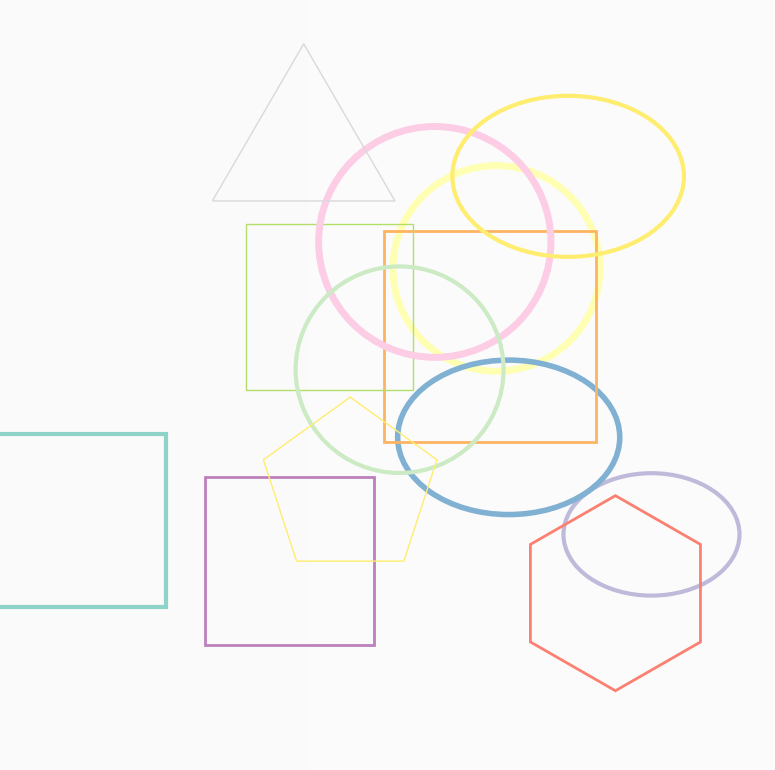[{"shape": "square", "thickness": 1.5, "radius": 0.56, "center": [0.102, 0.324]}, {"shape": "circle", "thickness": 2.5, "radius": 0.67, "center": [0.641, 0.651]}, {"shape": "oval", "thickness": 1.5, "radius": 0.57, "center": [0.841, 0.306]}, {"shape": "hexagon", "thickness": 1, "radius": 0.63, "center": [0.794, 0.23]}, {"shape": "oval", "thickness": 2, "radius": 0.72, "center": [0.656, 0.432]}, {"shape": "square", "thickness": 1, "radius": 0.69, "center": [0.632, 0.563]}, {"shape": "square", "thickness": 0.5, "radius": 0.54, "center": [0.425, 0.601]}, {"shape": "circle", "thickness": 2.5, "radius": 0.75, "center": [0.561, 0.686]}, {"shape": "triangle", "thickness": 0.5, "radius": 0.68, "center": [0.392, 0.807]}, {"shape": "square", "thickness": 1, "radius": 0.55, "center": [0.373, 0.271]}, {"shape": "circle", "thickness": 1.5, "radius": 0.67, "center": [0.516, 0.52]}, {"shape": "pentagon", "thickness": 0.5, "radius": 0.59, "center": [0.452, 0.366]}, {"shape": "oval", "thickness": 1.5, "radius": 0.75, "center": [0.733, 0.771]}]